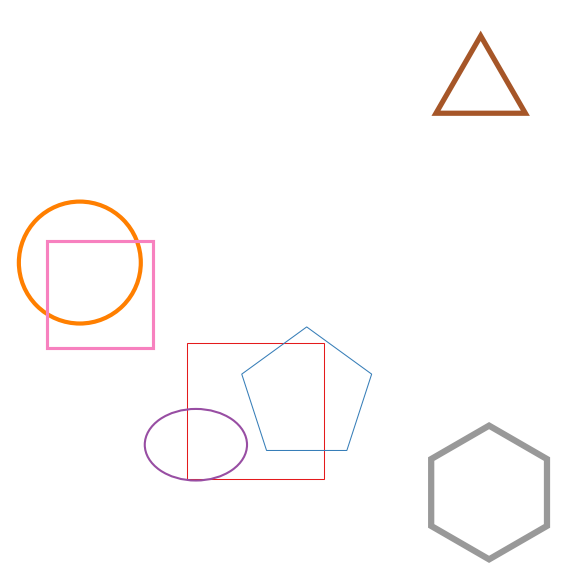[{"shape": "square", "thickness": 0.5, "radius": 0.59, "center": [0.443, 0.287]}, {"shape": "pentagon", "thickness": 0.5, "radius": 0.59, "center": [0.531, 0.315]}, {"shape": "oval", "thickness": 1, "radius": 0.44, "center": [0.339, 0.229]}, {"shape": "circle", "thickness": 2, "radius": 0.53, "center": [0.138, 0.544]}, {"shape": "triangle", "thickness": 2.5, "radius": 0.45, "center": [0.832, 0.848]}, {"shape": "square", "thickness": 1.5, "radius": 0.46, "center": [0.173, 0.49]}, {"shape": "hexagon", "thickness": 3, "radius": 0.58, "center": [0.847, 0.146]}]